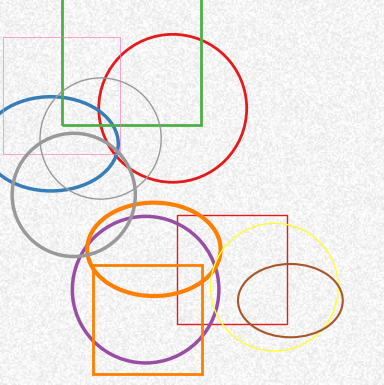[{"shape": "square", "thickness": 1, "radius": 0.71, "center": [0.602, 0.3]}, {"shape": "circle", "thickness": 2, "radius": 0.96, "center": [0.449, 0.719]}, {"shape": "oval", "thickness": 2.5, "radius": 0.87, "center": [0.132, 0.626]}, {"shape": "square", "thickness": 2, "radius": 0.9, "center": [0.342, 0.857]}, {"shape": "circle", "thickness": 2.5, "radius": 0.95, "center": [0.378, 0.248]}, {"shape": "square", "thickness": 2, "radius": 0.71, "center": [0.383, 0.169]}, {"shape": "oval", "thickness": 3, "radius": 0.87, "center": [0.4, 0.352]}, {"shape": "circle", "thickness": 1, "radius": 0.83, "center": [0.713, 0.254]}, {"shape": "oval", "thickness": 1.5, "radius": 0.68, "center": [0.754, 0.219]}, {"shape": "square", "thickness": 0.5, "radius": 0.76, "center": [0.161, 0.752]}, {"shape": "circle", "thickness": 2.5, "radius": 0.8, "center": [0.192, 0.494]}, {"shape": "circle", "thickness": 1, "radius": 0.79, "center": [0.261, 0.64]}]